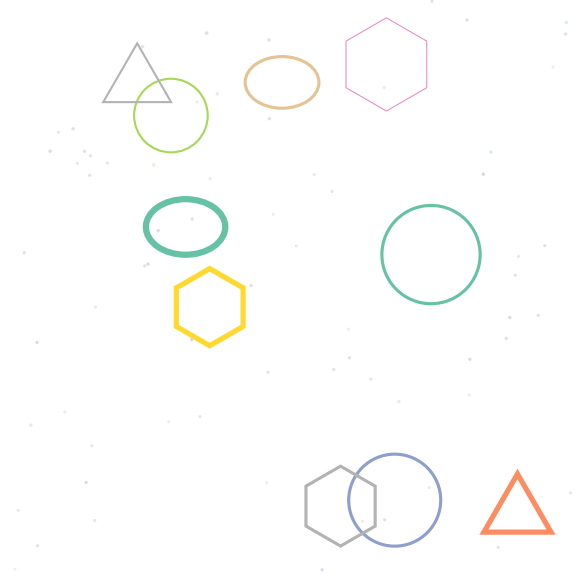[{"shape": "circle", "thickness": 1.5, "radius": 0.43, "center": [0.746, 0.558]}, {"shape": "oval", "thickness": 3, "radius": 0.34, "center": [0.321, 0.606]}, {"shape": "triangle", "thickness": 2.5, "radius": 0.34, "center": [0.896, 0.111]}, {"shape": "circle", "thickness": 1.5, "radius": 0.4, "center": [0.683, 0.133]}, {"shape": "hexagon", "thickness": 0.5, "radius": 0.4, "center": [0.669, 0.888]}, {"shape": "circle", "thickness": 1, "radius": 0.32, "center": [0.296, 0.799]}, {"shape": "hexagon", "thickness": 2.5, "radius": 0.33, "center": [0.363, 0.467]}, {"shape": "oval", "thickness": 1.5, "radius": 0.32, "center": [0.488, 0.856]}, {"shape": "hexagon", "thickness": 1.5, "radius": 0.35, "center": [0.59, 0.123]}, {"shape": "triangle", "thickness": 1, "radius": 0.34, "center": [0.238, 0.856]}]